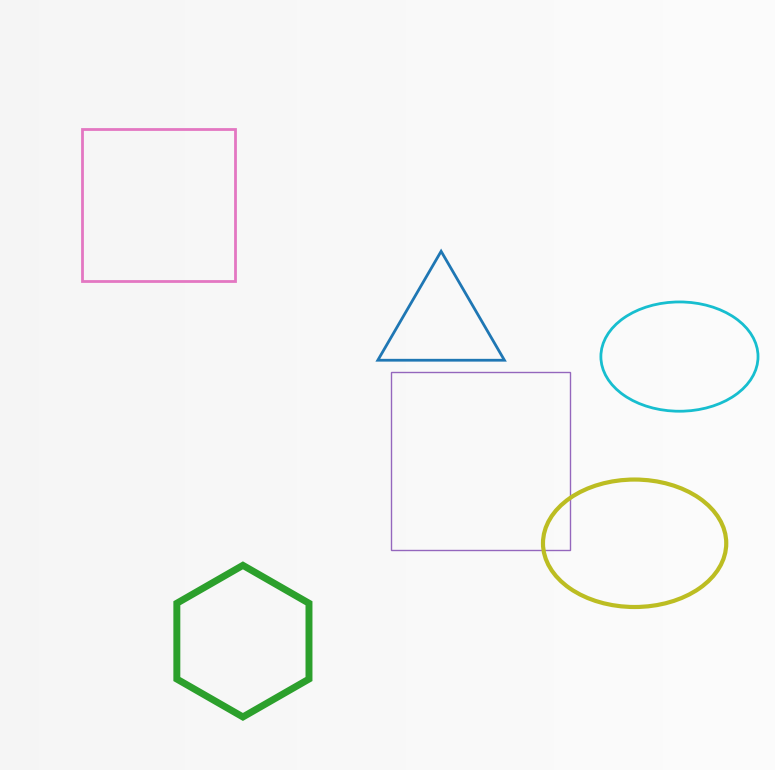[{"shape": "triangle", "thickness": 1, "radius": 0.47, "center": [0.569, 0.579]}, {"shape": "hexagon", "thickness": 2.5, "radius": 0.49, "center": [0.313, 0.167]}, {"shape": "square", "thickness": 0.5, "radius": 0.58, "center": [0.62, 0.402]}, {"shape": "square", "thickness": 1, "radius": 0.49, "center": [0.205, 0.734]}, {"shape": "oval", "thickness": 1.5, "radius": 0.59, "center": [0.819, 0.294]}, {"shape": "oval", "thickness": 1, "radius": 0.51, "center": [0.877, 0.537]}]